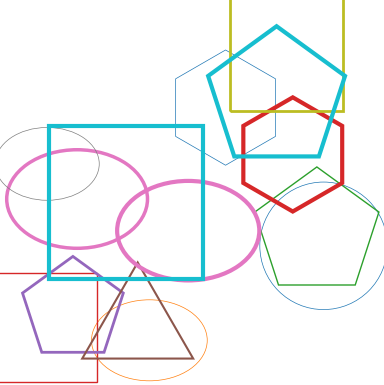[{"shape": "circle", "thickness": 0.5, "radius": 0.83, "center": [0.84, 0.362]}, {"shape": "hexagon", "thickness": 0.5, "radius": 0.75, "center": [0.586, 0.721]}, {"shape": "oval", "thickness": 0.5, "radius": 0.75, "center": [0.388, 0.116]}, {"shape": "pentagon", "thickness": 1, "radius": 0.85, "center": [0.823, 0.397]}, {"shape": "square", "thickness": 1, "radius": 0.7, "center": [0.11, 0.149]}, {"shape": "hexagon", "thickness": 3, "radius": 0.74, "center": [0.76, 0.599]}, {"shape": "pentagon", "thickness": 2, "radius": 0.69, "center": [0.189, 0.196]}, {"shape": "triangle", "thickness": 1.5, "radius": 0.83, "center": [0.358, 0.152]}, {"shape": "oval", "thickness": 2.5, "radius": 0.91, "center": [0.2, 0.483]}, {"shape": "oval", "thickness": 3, "radius": 0.92, "center": [0.489, 0.401]}, {"shape": "oval", "thickness": 0.5, "radius": 0.68, "center": [0.123, 0.574]}, {"shape": "square", "thickness": 2, "radius": 0.74, "center": [0.745, 0.859]}, {"shape": "pentagon", "thickness": 3, "radius": 0.93, "center": [0.718, 0.745]}, {"shape": "square", "thickness": 3, "radius": 1.0, "center": [0.327, 0.474]}]